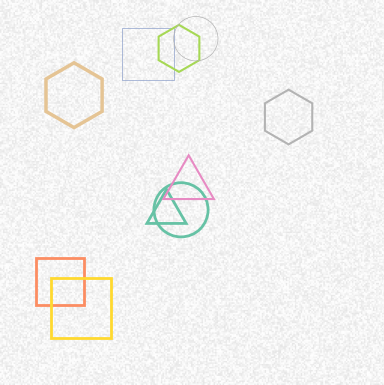[{"shape": "triangle", "thickness": 2, "radius": 0.29, "center": [0.433, 0.449]}, {"shape": "circle", "thickness": 2, "radius": 0.35, "center": [0.47, 0.455]}, {"shape": "square", "thickness": 2, "radius": 0.31, "center": [0.156, 0.269]}, {"shape": "square", "thickness": 0.5, "radius": 0.34, "center": [0.384, 0.86]}, {"shape": "triangle", "thickness": 1.5, "radius": 0.38, "center": [0.49, 0.521]}, {"shape": "hexagon", "thickness": 1.5, "radius": 0.31, "center": [0.465, 0.874]}, {"shape": "square", "thickness": 2, "radius": 0.39, "center": [0.211, 0.2]}, {"shape": "hexagon", "thickness": 2.5, "radius": 0.42, "center": [0.192, 0.753]}, {"shape": "circle", "thickness": 0.5, "radius": 0.29, "center": [0.508, 0.9]}, {"shape": "hexagon", "thickness": 1.5, "radius": 0.36, "center": [0.75, 0.696]}]